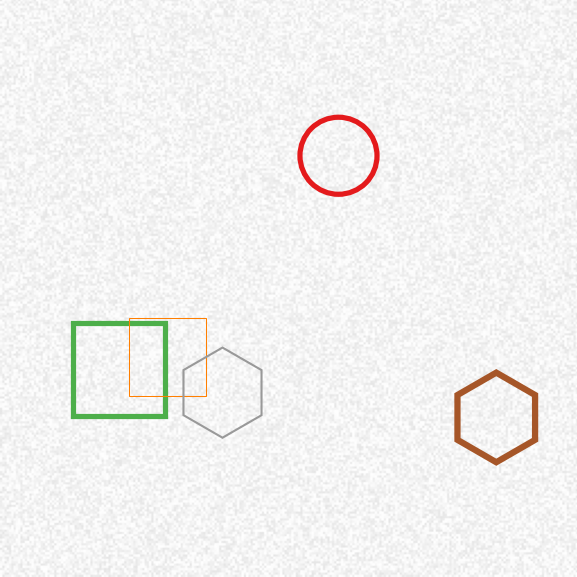[{"shape": "circle", "thickness": 2.5, "radius": 0.33, "center": [0.586, 0.729]}, {"shape": "square", "thickness": 2.5, "radius": 0.4, "center": [0.206, 0.36]}, {"shape": "square", "thickness": 0.5, "radius": 0.34, "center": [0.29, 0.381]}, {"shape": "hexagon", "thickness": 3, "radius": 0.39, "center": [0.859, 0.276]}, {"shape": "hexagon", "thickness": 1, "radius": 0.39, "center": [0.385, 0.319]}]